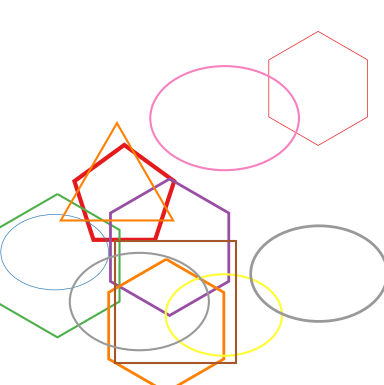[{"shape": "hexagon", "thickness": 0.5, "radius": 0.74, "center": [0.826, 0.77]}, {"shape": "pentagon", "thickness": 3, "radius": 0.68, "center": [0.323, 0.487]}, {"shape": "oval", "thickness": 0.5, "radius": 0.7, "center": [0.142, 0.345]}, {"shape": "hexagon", "thickness": 1.5, "radius": 0.93, "center": [0.149, 0.31]}, {"shape": "hexagon", "thickness": 2, "radius": 0.89, "center": [0.441, 0.358]}, {"shape": "triangle", "thickness": 1.5, "radius": 0.84, "center": [0.304, 0.512]}, {"shape": "hexagon", "thickness": 2, "radius": 0.86, "center": [0.432, 0.154]}, {"shape": "oval", "thickness": 1.5, "radius": 0.76, "center": [0.581, 0.182]}, {"shape": "square", "thickness": 1.5, "radius": 0.79, "center": [0.457, 0.216]}, {"shape": "oval", "thickness": 1.5, "radius": 0.97, "center": [0.583, 0.693]}, {"shape": "oval", "thickness": 1.5, "radius": 0.9, "center": [0.362, 0.217]}, {"shape": "oval", "thickness": 2, "radius": 0.89, "center": [0.829, 0.289]}]